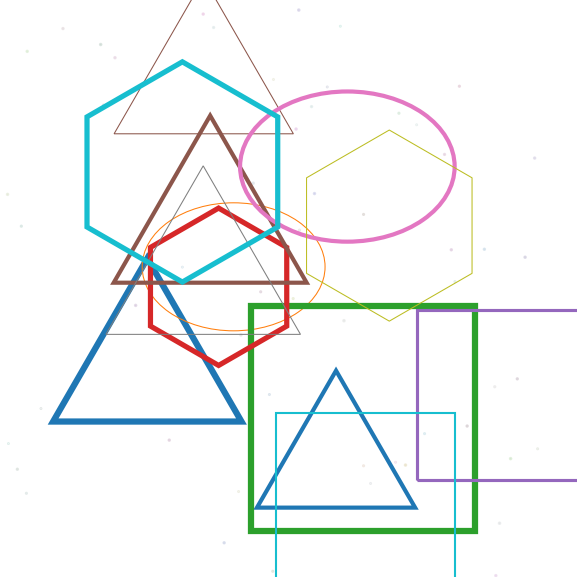[{"shape": "triangle", "thickness": 3, "radius": 0.94, "center": [0.255, 0.363]}, {"shape": "triangle", "thickness": 2, "radius": 0.79, "center": [0.582, 0.199]}, {"shape": "oval", "thickness": 0.5, "radius": 0.79, "center": [0.405, 0.537]}, {"shape": "square", "thickness": 3, "radius": 0.97, "center": [0.629, 0.274]}, {"shape": "hexagon", "thickness": 2.5, "radius": 0.68, "center": [0.379, 0.503]}, {"shape": "square", "thickness": 1.5, "radius": 0.74, "center": [0.869, 0.316]}, {"shape": "triangle", "thickness": 0.5, "radius": 0.9, "center": [0.353, 0.857]}, {"shape": "triangle", "thickness": 2, "radius": 0.96, "center": [0.364, 0.606]}, {"shape": "oval", "thickness": 2, "radius": 0.93, "center": [0.601, 0.711]}, {"shape": "triangle", "thickness": 0.5, "radius": 0.97, "center": [0.352, 0.517]}, {"shape": "hexagon", "thickness": 0.5, "radius": 0.83, "center": [0.674, 0.609]}, {"shape": "hexagon", "thickness": 2.5, "radius": 0.95, "center": [0.316, 0.701]}, {"shape": "square", "thickness": 1, "radius": 0.77, "center": [0.633, 0.13]}]